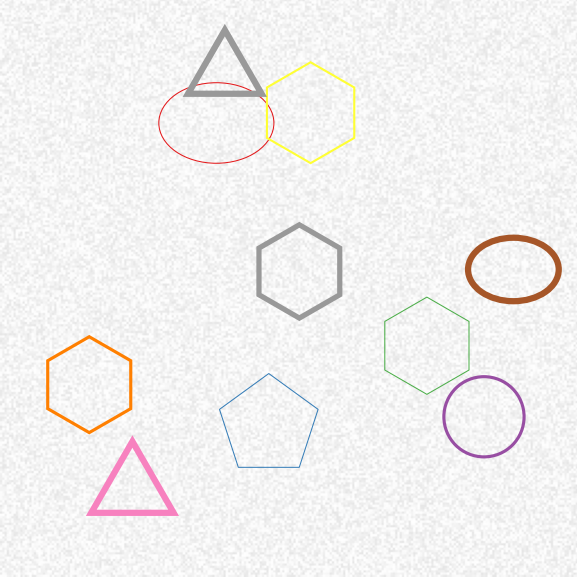[{"shape": "oval", "thickness": 0.5, "radius": 0.5, "center": [0.375, 0.786]}, {"shape": "pentagon", "thickness": 0.5, "radius": 0.45, "center": [0.465, 0.263]}, {"shape": "hexagon", "thickness": 0.5, "radius": 0.42, "center": [0.739, 0.4]}, {"shape": "circle", "thickness": 1.5, "radius": 0.35, "center": [0.838, 0.277]}, {"shape": "hexagon", "thickness": 1.5, "radius": 0.42, "center": [0.155, 0.333]}, {"shape": "hexagon", "thickness": 1, "radius": 0.44, "center": [0.538, 0.804]}, {"shape": "oval", "thickness": 3, "radius": 0.39, "center": [0.889, 0.533]}, {"shape": "triangle", "thickness": 3, "radius": 0.41, "center": [0.229, 0.152]}, {"shape": "hexagon", "thickness": 2.5, "radius": 0.4, "center": [0.518, 0.529]}, {"shape": "triangle", "thickness": 3, "radius": 0.37, "center": [0.389, 0.874]}]